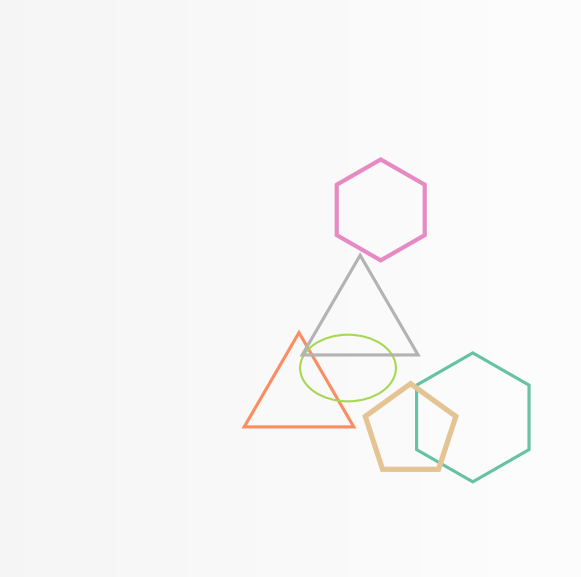[{"shape": "hexagon", "thickness": 1.5, "radius": 0.56, "center": [0.813, 0.276]}, {"shape": "triangle", "thickness": 1.5, "radius": 0.54, "center": [0.514, 0.314]}, {"shape": "hexagon", "thickness": 2, "radius": 0.44, "center": [0.655, 0.636]}, {"shape": "oval", "thickness": 1, "radius": 0.41, "center": [0.599, 0.362]}, {"shape": "pentagon", "thickness": 2.5, "radius": 0.41, "center": [0.706, 0.253]}, {"shape": "triangle", "thickness": 1.5, "radius": 0.58, "center": [0.62, 0.442]}]